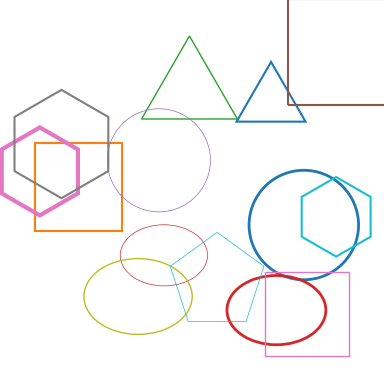[{"shape": "circle", "thickness": 2, "radius": 0.71, "center": [0.789, 0.416]}, {"shape": "triangle", "thickness": 1.5, "radius": 0.52, "center": [0.704, 0.736]}, {"shape": "square", "thickness": 1.5, "radius": 0.57, "center": [0.203, 0.514]}, {"shape": "triangle", "thickness": 1, "radius": 0.72, "center": [0.492, 0.763]}, {"shape": "oval", "thickness": 0.5, "radius": 0.57, "center": [0.426, 0.337]}, {"shape": "oval", "thickness": 2, "radius": 0.64, "center": [0.718, 0.194]}, {"shape": "circle", "thickness": 0.5, "radius": 0.67, "center": [0.413, 0.584]}, {"shape": "square", "thickness": 1.5, "radius": 0.69, "center": [0.885, 0.865]}, {"shape": "square", "thickness": 1, "radius": 0.54, "center": [0.797, 0.185]}, {"shape": "hexagon", "thickness": 3, "radius": 0.57, "center": [0.103, 0.555]}, {"shape": "hexagon", "thickness": 1.5, "radius": 0.7, "center": [0.159, 0.626]}, {"shape": "oval", "thickness": 1, "radius": 0.7, "center": [0.359, 0.23]}, {"shape": "pentagon", "thickness": 0.5, "radius": 0.64, "center": [0.564, 0.269]}, {"shape": "hexagon", "thickness": 1.5, "radius": 0.52, "center": [0.873, 0.437]}]